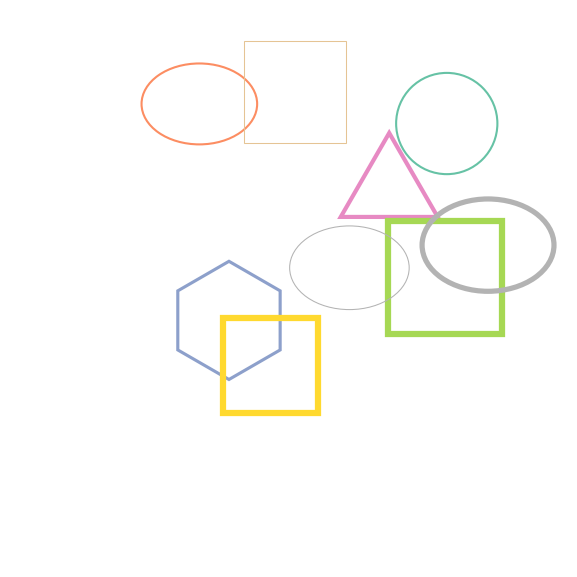[{"shape": "circle", "thickness": 1, "radius": 0.44, "center": [0.774, 0.785]}, {"shape": "oval", "thickness": 1, "radius": 0.5, "center": [0.345, 0.819]}, {"shape": "hexagon", "thickness": 1.5, "radius": 0.51, "center": [0.396, 0.444]}, {"shape": "triangle", "thickness": 2, "radius": 0.48, "center": [0.674, 0.672]}, {"shape": "square", "thickness": 3, "radius": 0.49, "center": [0.771, 0.518]}, {"shape": "square", "thickness": 3, "radius": 0.41, "center": [0.468, 0.366]}, {"shape": "square", "thickness": 0.5, "radius": 0.44, "center": [0.512, 0.84]}, {"shape": "oval", "thickness": 2.5, "radius": 0.57, "center": [0.845, 0.575]}, {"shape": "oval", "thickness": 0.5, "radius": 0.52, "center": [0.605, 0.535]}]